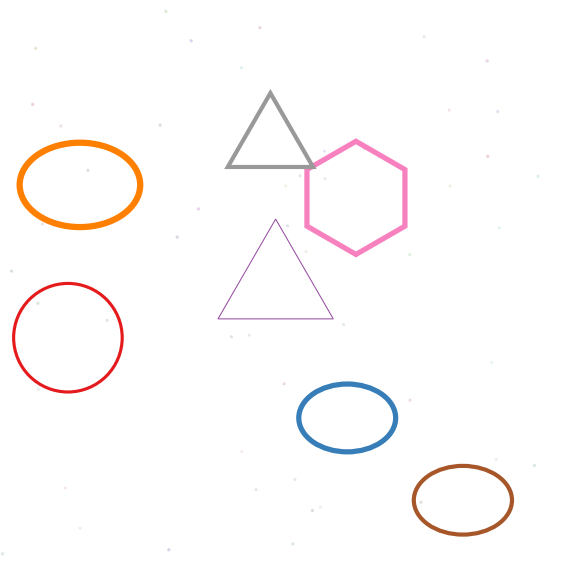[{"shape": "circle", "thickness": 1.5, "radius": 0.47, "center": [0.118, 0.414]}, {"shape": "oval", "thickness": 2.5, "radius": 0.42, "center": [0.601, 0.275]}, {"shape": "triangle", "thickness": 0.5, "radius": 0.58, "center": [0.477, 0.505]}, {"shape": "oval", "thickness": 3, "radius": 0.52, "center": [0.138, 0.679]}, {"shape": "oval", "thickness": 2, "radius": 0.42, "center": [0.802, 0.133]}, {"shape": "hexagon", "thickness": 2.5, "radius": 0.49, "center": [0.616, 0.657]}, {"shape": "triangle", "thickness": 2, "radius": 0.43, "center": [0.468, 0.753]}]